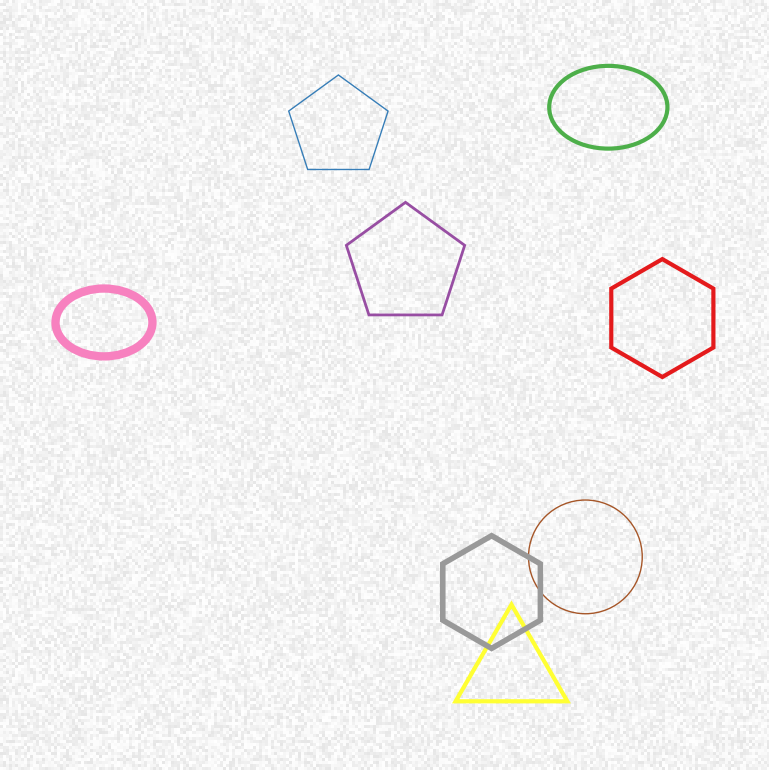[{"shape": "hexagon", "thickness": 1.5, "radius": 0.38, "center": [0.86, 0.587]}, {"shape": "pentagon", "thickness": 0.5, "radius": 0.34, "center": [0.439, 0.835]}, {"shape": "oval", "thickness": 1.5, "radius": 0.38, "center": [0.79, 0.861]}, {"shape": "pentagon", "thickness": 1, "radius": 0.4, "center": [0.527, 0.656]}, {"shape": "triangle", "thickness": 1.5, "radius": 0.42, "center": [0.664, 0.131]}, {"shape": "circle", "thickness": 0.5, "radius": 0.37, "center": [0.76, 0.277]}, {"shape": "oval", "thickness": 3, "radius": 0.31, "center": [0.135, 0.581]}, {"shape": "hexagon", "thickness": 2, "radius": 0.37, "center": [0.638, 0.231]}]